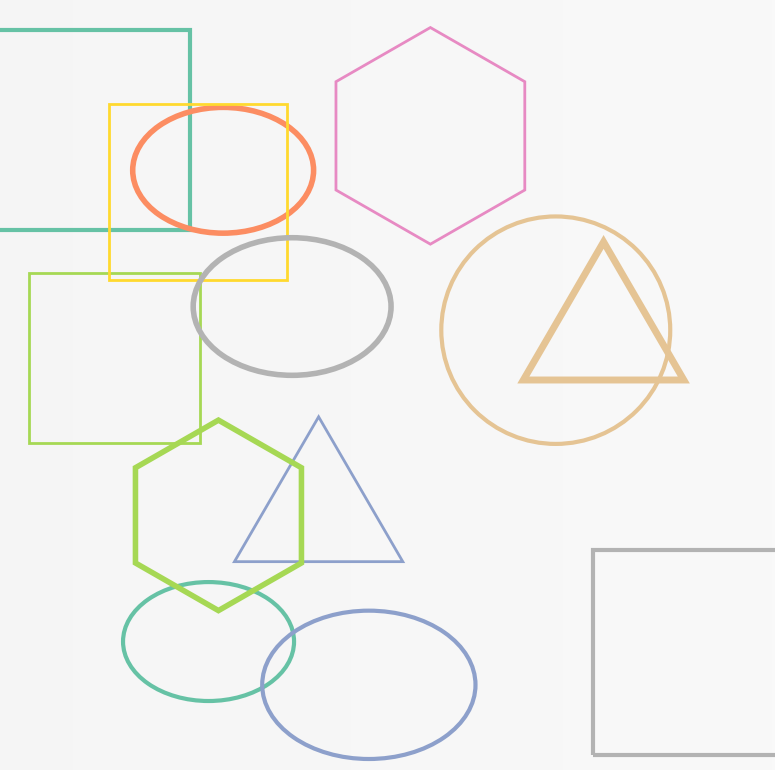[{"shape": "oval", "thickness": 1.5, "radius": 0.55, "center": [0.269, 0.167]}, {"shape": "square", "thickness": 1.5, "radius": 0.65, "center": [0.115, 0.831]}, {"shape": "oval", "thickness": 2, "radius": 0.58, "center": [0.288, 0.779]}, {"shape": "oval", "thickness": 1.5, "radius": 0.69, "center": [0.476, 0.111]}, {"shape": "triangle", "thickness": 1, "radius": 0.63, "center": [0.411, 0.333]}, {"shape": "hexagon", "thickness": 1, "radius": 0.7, "center": [0.555, 0.824]}, {"shape": "square", "thickness": 1, "radius": 0.55, "center": [0.147, 0.535]}, {"shape": "hexagon", "thickness": 2, "radius": 0.62, "center": [0.282, 0.331]}, {"shape": "square", "thickness": 1, "radius": 0.57, "center": [0.255, 0.75]}, {"shape": "circle", "thickness": 1.5, "radius": 0.74, "center": [0.717, 0.571]}, {"shape": "triangle", "thickness": 2.5, "radius": 0.6, "center": [0.779, 0.566]}, {"shape": "oval", "thickness": 2, "radius": 0.64, "center": [0.377, 0.602]}, {"shape": "square", "thickness": 1.5, "radius": 0.67, "center": [0.898, 0.153]}]